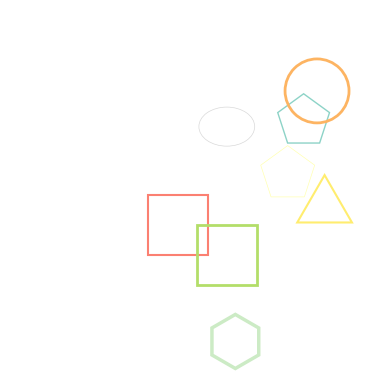[{"shape": "pentagon", "thickness": 1, "radius": 0.35, "center": [0.789, 0.686]}, {"shape": "pentagon", "thickness": 0.5, "radius": 0.37, "center": [0.747, 0.548]}, {"shape": "square", "thickness": 1.5, "radius": 0.39, "center": [0.462, 0.415]}, {"shape": "circle", "thickness": 2, "radius": 0.42, "center": [0.823, 0.764]}, {"shape": "square", "thickness": 2, "radius": 0.39, "center": [0.591, 0.339]}, {"shape": "oval", "thickness": 0.5, "radius": 0.36, "center": [0.589, 0.671]}, {"shape": "hexagon", "thickness": 2.5, "radius": 0.35, "center": [0.611, 0.113]}, {"shape": "triangle", "thickness": 1.5, "radius": 0.41, "center": [0.843, 0.463]}]